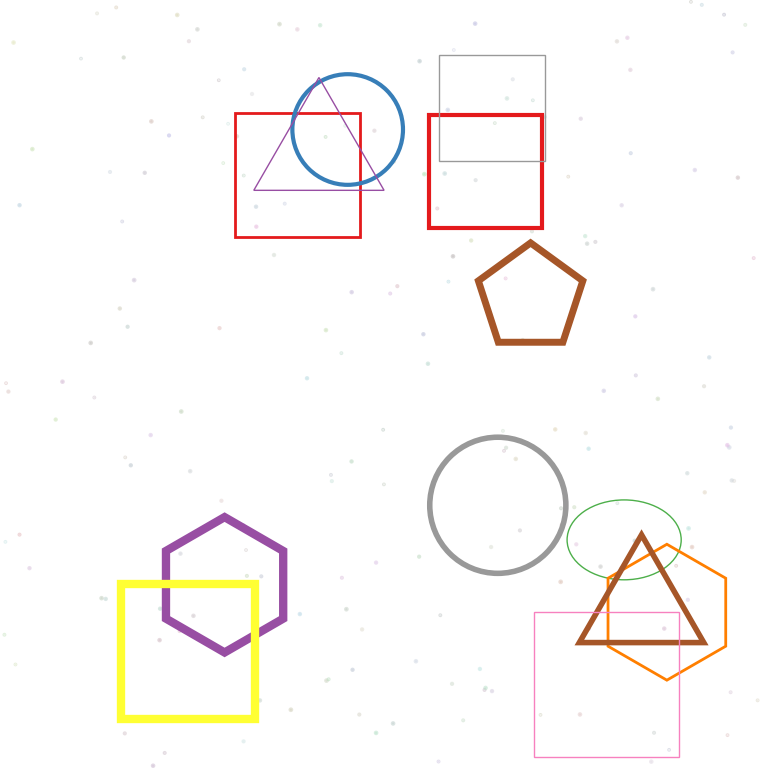[{"shape": "square", "thickness": 1, "radius": 0.41, "center": [0.386, 0.773]}, {"shape": "square", "thickness": 1.5, "radius": 0.37, "center": [0.631, 0.777]}, {"shape": "circle", "thickness": 1.5, "radius": 0.36, "center": [0.452, 0.832]}, {"shape": "oval", "thickness": 0.5, "radius": 0.37, "center": [0.811, 0.299]}, {"shape": "triangle", "thickness": 0.5, "radius": 0.49, "center": [0.414, 0.802]}, {"shape": "hexagon", "thickness": 3, "radius": 0.44, "center": [0.292, 0.241]}, {"shape": "hexagon", "thickness": 1, "radius": 0.44, "center": [0.866, 0.205]}, {"shape": "square", "thickness": 3, "radius": 0.44, "center": [0.244, 0.154]}, {"shape": "pentagon", "thickness": 2.5, "radius": 0.36, "center": [0.689, 0.613]}, {"shape": "triangle", "thickness": 2, "radius": 0.47, "center": [0.833, 0.212]}, {"shape": "square", "thickness": 0.5, "radius": 0.47, "center": [0.788, 0.111]}, {"shape": "square", "thickness": 0.5, "radius": 0.34, "center": [0.639, 0.86]}, {"shape": "circle", "thickness": 2, "radius": 0.44, "center": [0.647, 0.344]}]